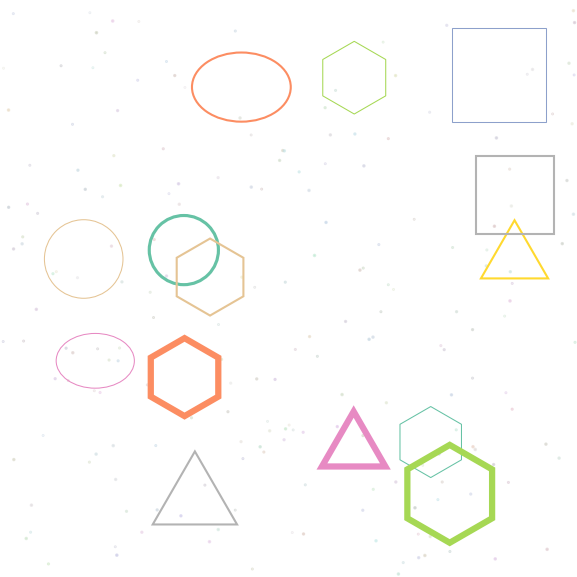[{"shape": "hexagon", "thickness": 0.5, "radius": 0.31, "center": [0.746, 0.234]}, {"shape": "circle", "thickness": 1.5, "radius": 0.3, "center": [0.318, 0.566]}, {"shape": "oval", "thickness": 1, "radius": 0.43, "center": [0.418, 0.848]}, {"shape": "hexagon", "thickness": 3, "radius": 0.34, "center": [0.32, 0.346]}, {"shape": "square", "thickness": 0.5, "radius": 0.4, "center": [0.864, 0.869]}, {"shape": "oval", "thickness": 0.5, "radius": 0.34, "center": [0.165, 0.374]}, {"shape": "triangle", "thickness": 3, "radius": 0.32, "center": [0.612, 0.223]}, {"shape": "hexagon", "thickness": 3, "radius": 0.42, "center": [0.779, 0.144]}, {"shape": "hexagon", "thickness": 0.5, "radius": 0.31, "center": [0.613, 0.865]}, {"shape": "triangle", "thickness": 1, "radius": 0.34, "center": [0.891, 0.551]}, {"shape": "circle", "thickness": 0.5, "radius": 0.34, "center": [0.145, 0.551]}, {"shape": "hexagon", "thickness": 1, "radius": 0.33, "center": [0.364, 0.519]}, {"shape": "triangle", "thickness": 1, "radius": 0.42, "center": [0.337, 0.133]}, {"shape": "square", "thickness": 1, "radius": 0.34, "center": [0.891, 0.662]}]